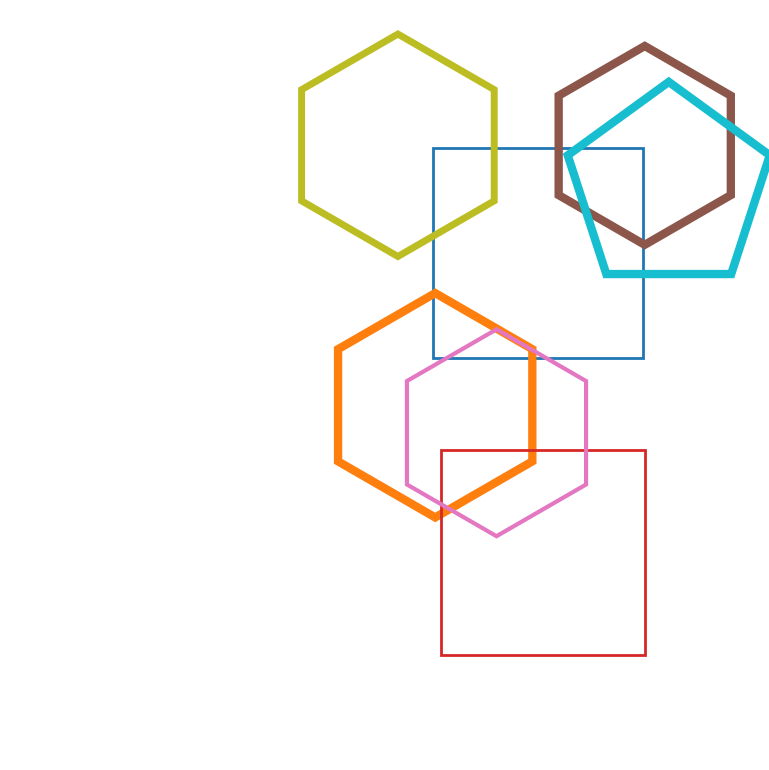[{"shape": "square", "thickness": 1, "radius": 0.68, "center": [0.699, 0.672]}, {"shape": "hexagon", "thickness": 3, "radius": 0.73, "center": [0.565, 0.474]}, {"shape": "square", "thickness": 1, "radius": 0.66, "center": [0.705, 0.283]}, {"shape": "hexagon", "thickness": 3, "radius": 0.65, "center": [0.837, 0.811]}, {"shape": "hexagon", "thickness": 1.5, "radius": 0.67, "center": [0.645, 0.438]}, {"shape": "hexagon", "thickness": 2.5, "radius": 0.72, "center": [0.517, 0.811]}, {"shape": "pentagon", "thickness": 3, "radius": 0.69, "center": [0.869, 0.756]}]